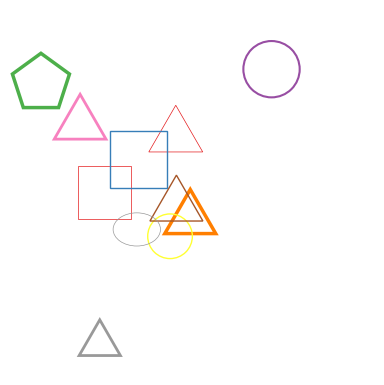[{"shape": "square", "thickness": 0.5, "radius": 0.34, "center": [0.271, 0.501]}, {"shape": "triangle", "thickness": 0.5, "radius": 0.4, "center": [0.457, 0.646]}, {"shape": "square", "thickness": 1, "radius": 0.37, "center": [0.359, 0.586]}, {"shape": "pentagon", "thickness": 2.5, "radius": 0.39, "center": [0.106, 0.784]}, {"shape": "circle", "thickness": 1.5, "radius": 0.37, "center": [0.705, 0.82]}, {"shape": "triangle", "thickness": 2.5, "radius": 0.38, "center": [0.494, 0.431]}, {"shape": "circle", "thickness": 1, "radius": 0.29, "center": [0.442, 0.386]}, {"shape": "triangle", "thickness": 1, "radius": 0.4, "center": [0.458, 0.466]}, {"shape": "triangle", "thickness": 2, "radius": 0.39, "center": [0.208, 0.677]}, {"shape": "oval", "thickness": 0.5, "radius": 0.31, "center": [0.355, 0.404]}, {"shape": "triangle", "thickness": 2, "radius": 0.31, "center": [0.259, 0.107]}]